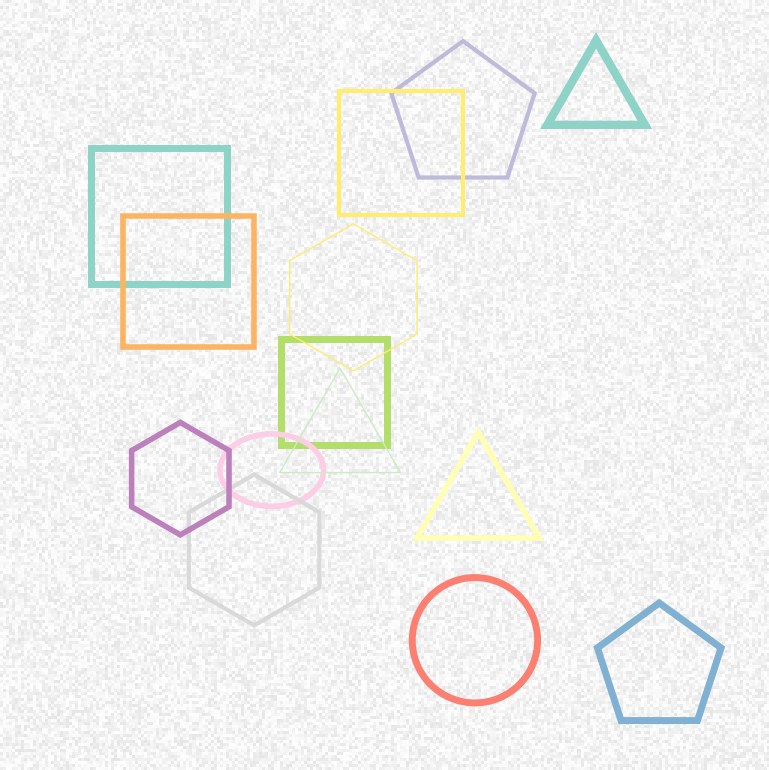[{"shape": "square", "thickness": 2.5, "radius": 0.44, "center": [0.207, 0.719]}, {"shape": "triangle", "thickness": 3, "radius": 0.37, "center": [0.774, 0.874]}, {"shape": "triangle", "thickness": 2, "radius": 0.46, "center": [0.621, 0.347]}, {"shape": "pentagon", "thickness": 1.5, "radius": 0.49, "center": [0.601, 0.849]}, {"shape": "circle", "thickness": 2.5, "radius": 0.41, "center": [0.617, 0.169]}, {"shape": "pentagon", "thickness": 2.5, "radius": 0.42, "center": [0.856, 0.133]}, {"shape": "square", "thickness": 2, "radius": 0.42, "center": [0.245, 0.634]}, {"shape": "square", "thickness": 2.5, "radius": 0.34, "center": [0.433, 0.491]}, {"shape": "oval", "thickness": 2, "radius": 0.34, "center": [0.353, 0.39]}, {"shape": "hexagon", "thickness": 1.5, "radius": 0.49, "center": [0.33, 0.286]}, {"shape": "hexagon", "thickness": 2, "radius": 0.37, "center": [0.234, 0.378]}, {"shape": "triangle", "thickness": 0.5, "radius": 0.45, "center": [0.442, 0.431]}, {"shape": "hexagon", "thickness": 0.5, "radius": 0.48, "center": [0.459, 0.614]}, {"shape": "square", "thickness": 1.5, "radius": 0.4, "center": [0.521, 0.801]}]